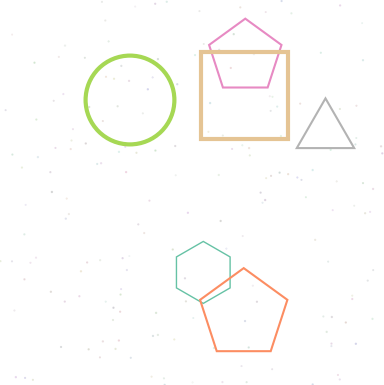[{"shape": "hexagon", "thickness": 1, "radius": 0.4, "center": [0.528, 0.292]}, {"shape": "pentagon", "thickness": 1.5, "radius": 0.6, "center": [0.633, 0.184]}, {"shape": "pentagon", "thickness": 1.5, "radius": 0.49, "center": [0.637, 0.853]}, {"shape": "circle", "thickness": 3, "radius": 0.58, "center": [0.338, 0.74]}, {"shape": "square", "thickness": 3, "radius": 0.56, "center": [0.634, 0.752]}, {"shape": "triangle", "thickness": 1.5, "radius": 0.43, "center": [0.845, 0.658]}]